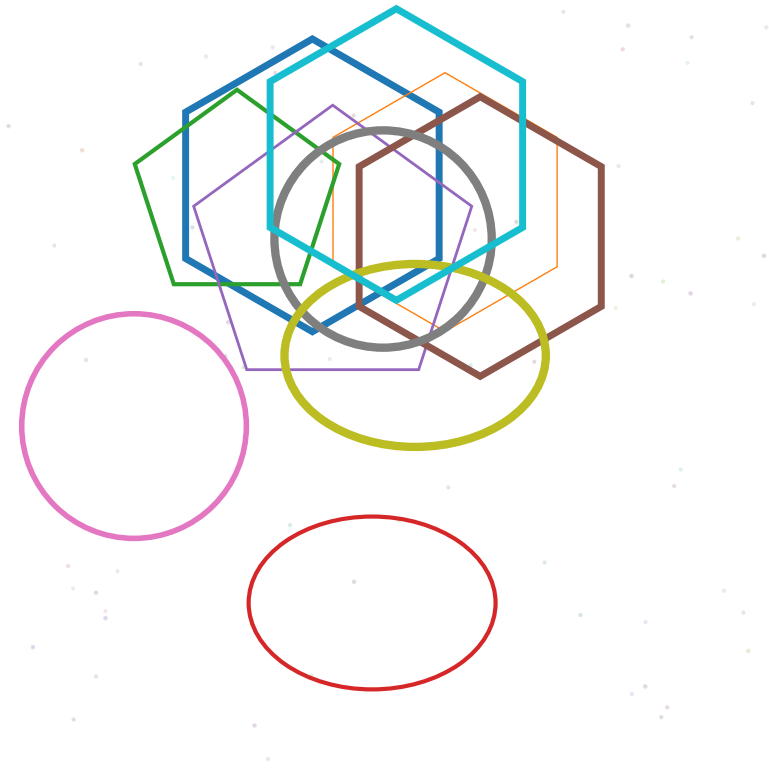[{"shape": "hexagon", "thickness": 2.5, "radius": 0.95, "center": [0.406, 0.759]}, {"shape": "hexagon", "thickness": 0.5, "radius": 0.84, "center": [0.578, 0.738]}, {"shape": "pentagon", "thickness": 1.5, "radius": 0.7, "center": [0.308, 0.744]}, {"shape": "oval", "thickness": 1.5, "radius": 0.8, "center": [0.483, 0.217]}, {"shape": "pentagon", "thickness": 1, "radius": 0.95, "center": [0.432, 0.673]}, {"shape": "hexagon", "thickness": 2.5, "radius": 0.91, "center": [0.624, 0.693]}, {"shape": "circle", "thickness": 2, "radius": 0.73, "center": [0.174, 0.447]}, {"shape": "circle", "thickness": 3, "radius": 0.71, "center": [0.498, 0.69]}, {"shape": "oval", "thickness": 3, "radius": 0.85, "center": [0.539, 0.538]}, {"shape": "hexagon", "thickness": 2.5, "radius": 0.95, "center": [0.515, 0.799]}]